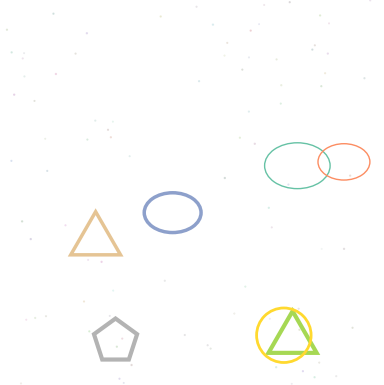[{"shape": "oval", "thickness": 1, "radius": 0.43, "center": [0.772, 0.57]}, {"shape": "oval", "thickness": 1, "radius": 0.34, "center": [0.893, 0.58]}, {"shape": "oval", "thickness": 2.5, "radius": 0.37, "center": [0.448, 0.448]}, {"shape": "triangle", "thickness": 3, "radius": 0.36, "center": [0.76, 0.12]}, {"shape": "circle", "thickness": 2, "radius": 0.35, "center": [0.737, 0.129]}, {"shape": "triangle", "thickness": 2.5, "radius": 0.37, "center": [0.248, 0.375]}, {"shape": "pentagon", "thickness": 3, "radius": 0.29, "center": [0.3, 0.114]}]